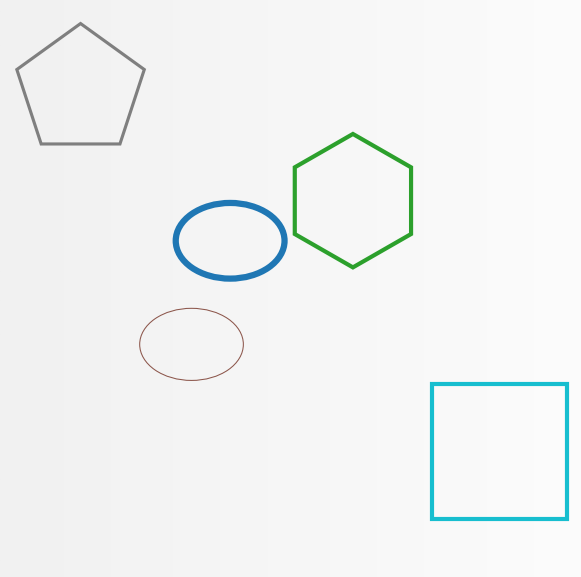[{"shape": "oval", "thickness": 3, "radius": 0.47, "center": [0.396, 0.582]}, {"shape": "hexagon", "thickness": 2, "radius": 0.58, "center": [0.607, 0.652]}, {"shape": "oval", "thickness": 0.5, "radius": 0.45, "center": [0.329, 0.403]}, {"shape": "pentagon", "thickness": 1.5, "radius": 0.58, "center": [0.139, 0.843]}, {"shape": "square", "thickness": 2, "radius": 0.58, "center": [0.859, 0.217]}]